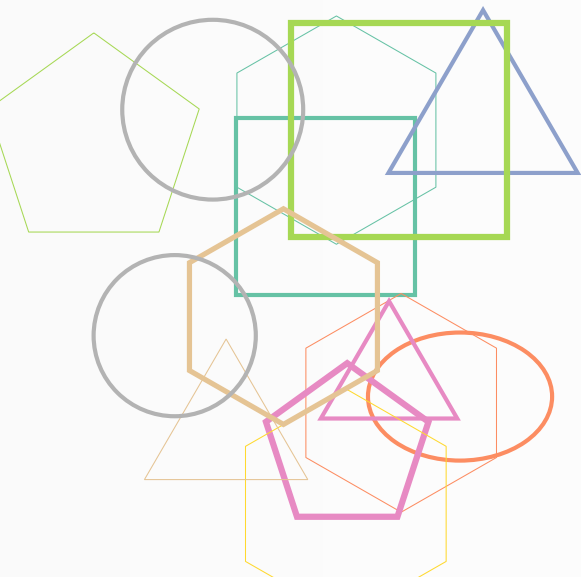[{"shape": "square", "thickness": 2, "radius": 0.77, "center": [0.56, 0.641]}, {"shape": "hexagon", "thickness": 0.5, "radius": 0.99, "center": [0.579, 0.774]}, {"shape": "oval", "thickness": 2, "radius": 0.79, "center": [0.791, 0.312]}, {"shape": "hexagon", "thickness": 0.5, "radius": 0.95, "center": [0.69, 0.302]}, {"shape": "triangle", "thickness": 2, "radius": 0.94, "center": [0.831, 0.794]}, {"shape": "triangle", "thickness": 2, "radius": 0.68, "center": [0.669, 0.342]}, {"shape": "pentagon", "thickness": 3, "radius": 0.74, "center": [0.597, 0.223]}, {"shape": "square", "thickness": 3, "radius": 0.93, "center": [0.687, 0.774]}, {"shape": "pentagon", "thickness": 0.5, "radius": 0.95, "center": [0.161, 0.752]}, {"shape": "hexagon", "thickness": 0.5, "radius": 1.0, "center": [0.595, 0.127]}, {"shape": "triangle", "thickness": 0.5, "radius": 0.81, "center": [0.389, 0.25]}, {"shape": "hexagon", "thickness": 2.5, "radius": 0.93, "center": [0.488, 0.451]}, {"shape": "circle", "thickness": 2, "radius": 0.7, "center": [0.301, 0.418]}, {"shape": "circle", "thickness": 2, "radius": 0.78, "center": [0.366, 0.809]}]